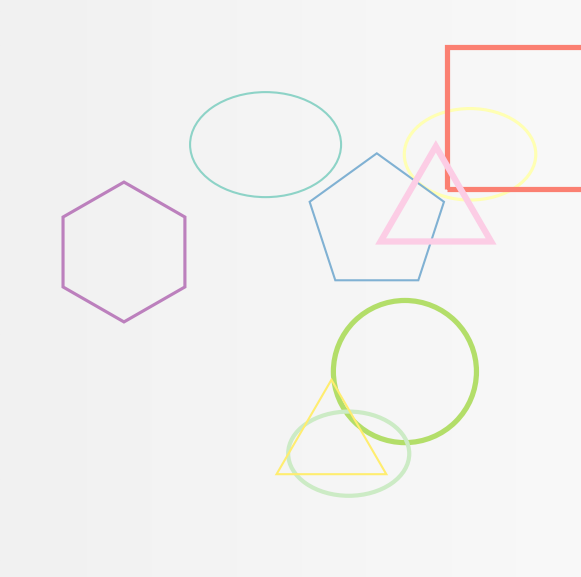[{"shape": "oval", "thickness": 1, "radius": 0.65, "center": [0.457, 0.749]}, {"shape": "oval", "thickness": 1.5, "radius": 0.57, "center": [0.809, 0.732]}, {"shape": "square", "thickness": 2.5, "radius": 0.62, "center": [0.891, 0.795]}, {"shape": "pentagon", "thickness": 1, "radius": 0.61, "center": [0.648, 0.612]}, {"shape": "circle", "thickness": 2.5, "radius": 0.62, "center": [0.697, 0.356]}, {"shape": "triangle", "thickness": 3, "radius": 0.55, "center": [0.75, 0.636]}, {"shape": "hexagon", "thickness": 1.5, "radius": 0.61, "center": [0.213, 0.563]}, {"shape": "oval", "thickness": 2, "radius": 0.52, "center": [0.6, 0.214]}, {"shape": "triangle", "thickness": 1, "radius": 0.55, "center": [0.57, 0.233]}]